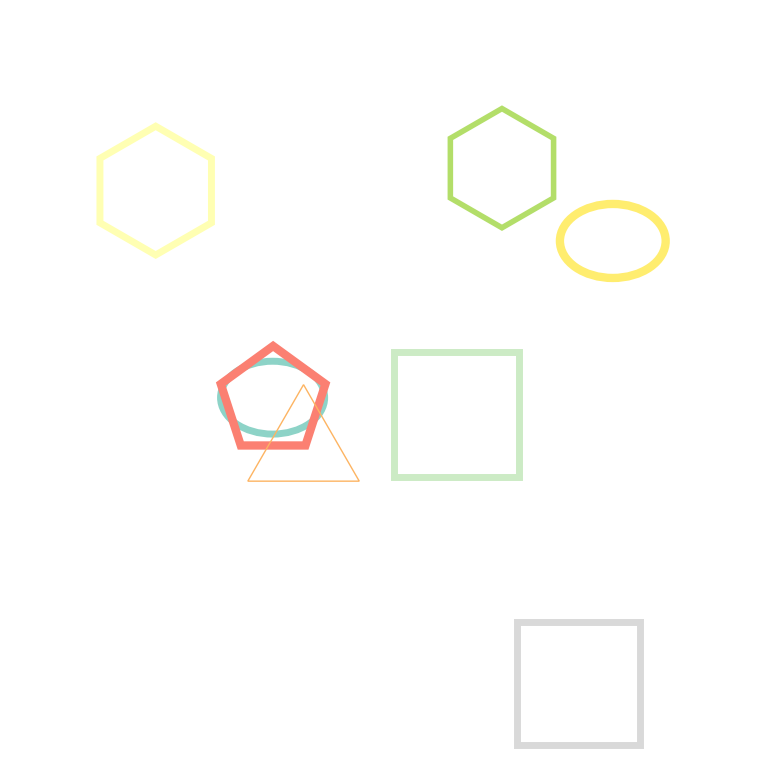[{"shape": "oval", "thickness": 2.5, "radius": 0.34, "center": [0.354, 0.484]}, {"shape": "hexagon", "thickness": 2.5, "radius": 0.42, "center": [0.202, 0.752]}, {"shape": "pentagon", "thickness": 3, "radius": 0.36, "center": [0.355, 0.479]}, {"shape": "triangle", "thickness": 0.5, "radius": 0.42, "center": [0.394, 0.417]}, {"shape": "hexagon", "thickness": 2, "radius": 0.39, "center": [0.652, 0.782]}, {"shape": "square", "thickness": 2.5, "radius": 0.4, "center": [0.751, 0.113]}, {"shape": "square", "thickness": 2.5, "radius": 0.41, "center": [0.593, 0.462]}, {"shape": "oval", "thickness": 3, "radius": 0.34, "center": [0.796, 0.687]}]